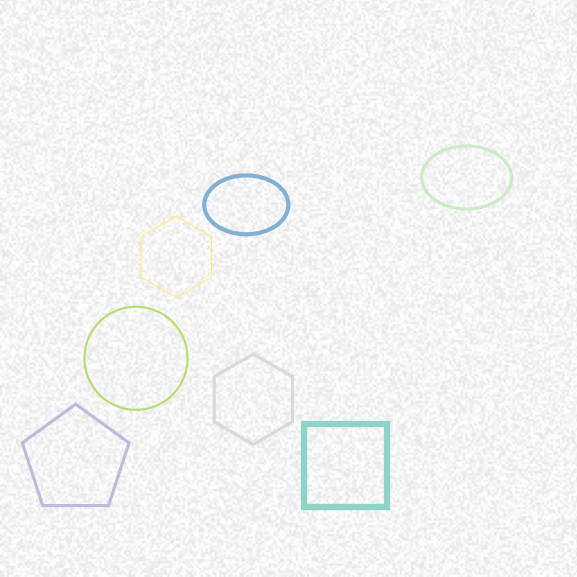[{"shape": "square", "thickness": 3, "radius": 0.36, "center": [0.598, 0.192]}, {"shape": "pentagon", "thickness": 1.5, "radius": 0.49, "center": [0.131, 0.202]}, {"shape": "oval", "thickness": 2, "radius": 0.36, "center": [0.427, 0.644]}, {"shape": "circle", "thickness": 1, "radius": 0.45, "center": [0.236, 0.379]}, {"shape": "hexagon", "thickness": 1.5, "radius": 0.39, "center": [0.439, 0.308]}, {"shape": "oval", "thickness": 1.5, "radius": 0.39, "center": [0.808, 0.692]}, {"shape": "hexagon", "thickness": 0.5, "radius": 0.35, "center": [0.305, 0.554]}]